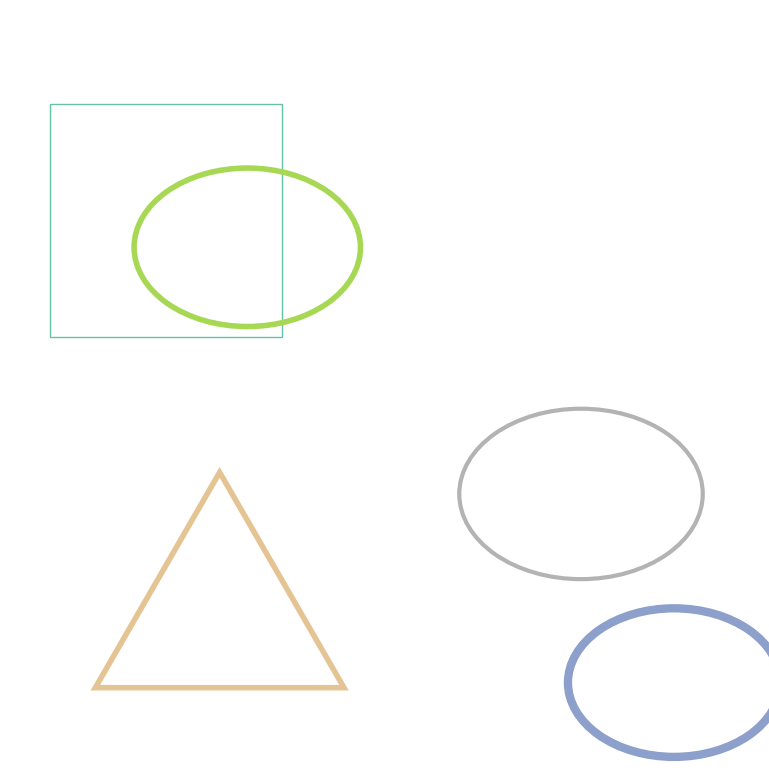[{"shape": "square", "thickness": 0.5, "radius": 0.75, "center": [0.216, 0.714]}, {"shape": "oval", "thickness": 3, "radius": 0.69, "center": [0.875, 0.113]}, {"shape": "oval", "thickness": 2, "radius": 0.73, "center": [0.321, 0.679]}, {"shape": "triangle", "thickness": 2, "radius": 0.93, "center": [0.285, 0.2]}, {"shape": "oval", "thickness": 1.5, "radius": 0.79, "center": [0.755, 0.359]}]